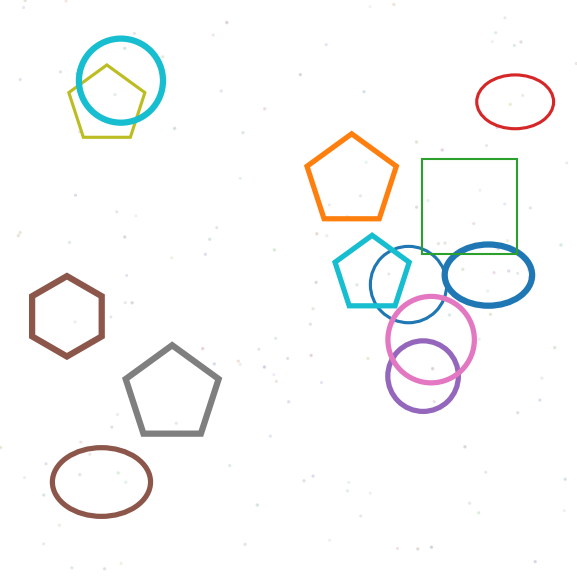[{"shape": "circle", "thickness": 1.5, "radius": 0.33, "center": [0.707, 0.506]}, {"shape": "oval", "thickness": 3, "radius": 0.38, "center": [0.846, 0.523]}, {"shape": "pentagon", "thickness": 2.5, "radius": 0.41, "center": [0.609, 0.686]}, {"shape": "square", "thickness": 1, "radius": 0.41, "center": [0.814, 0.641]}, {"shape": "oval", "thickness": 1.5, "radius": 0.33, "center": [0.892, 0.823]}, {"shape": "circle", "thickness": 2.5, "radius": 0.31, "center": [0.733, 0.348]}, {"shape": "oval", "thickness": 2.5, "radius": 0.42, "center": [0.176, 0.164]}, {"shape": "hexagon", "thickness": 3, "radius": 0.35, "center": [0.116, 0.451]}, {"shape": "circle", "thickness": 2.5, "radius": 0.37, "center": [0.747, 0.411]}, {"shape": "pentagon", "thickness": 3, "radius": 0.42, "center": [0.298, 0.317]}, {"shape": "pentagon", "thickness": 1.5, "radius": 0.35, "center": [0.185, 0.817]}, {"shape": "pentagon", "thickness": 2.5, "radius": 0.34, "center": [0.644, 0.524]}, {"shape": "circle", "thickness": 3, "radius": 0.36, "center": [0.209, 0.86]}]